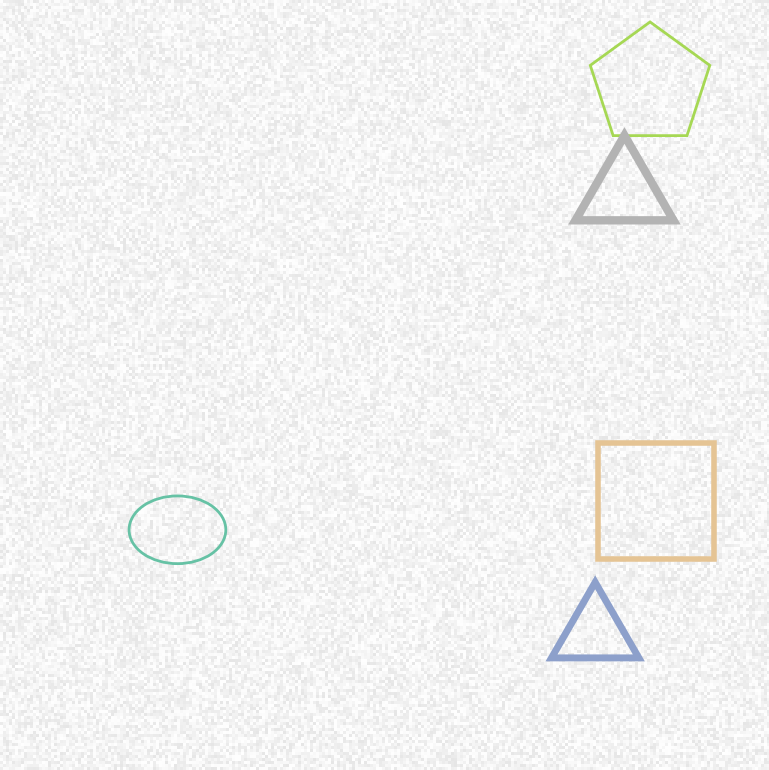[{"shape": "oval", "thickness": 1, "radius": 0.31, "center": [0.23, 0.312]}, {"shape": "triangle", "thickness": 2.5, "radius": 0.33, "center": [0.773, 0.178]}, {"shape": "pentagon", "thickness": 1, "radius": 0.41, "center": [0.844, 0.89]}, {"shape": "square", "thickness": 2, "radius": 0.37, "center": [0.852, 0.349]}, {"shape": "triangle", "thickness": 3, "radius": 0.37, "center": [0.811, 0.751]}]